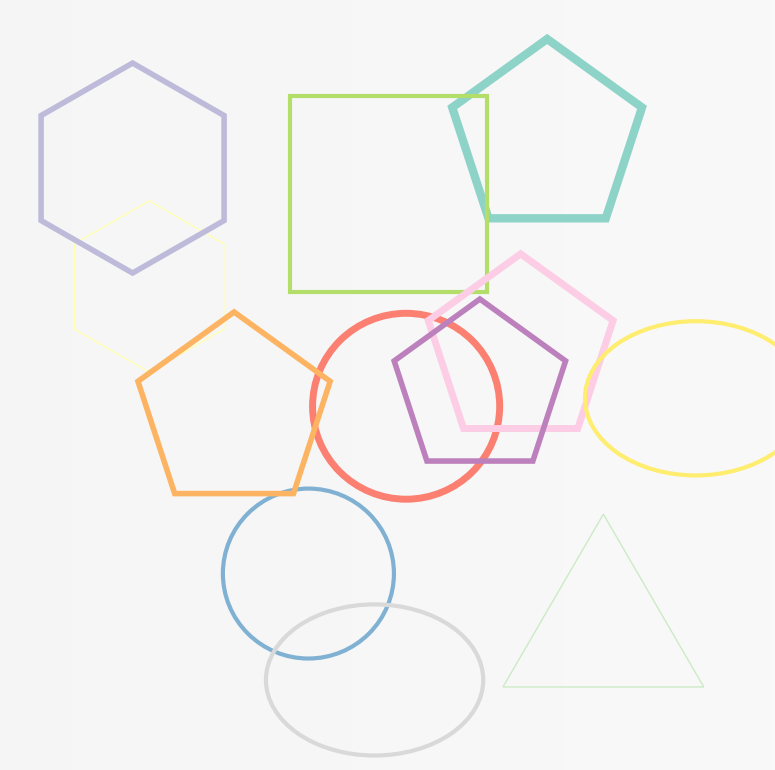[{"shape": "pentagon", "thickness": 3, "radius": 0.64, "center": [0.706, 0.821]}, {"shape": "hexagon", "thickness": 0.5, "radius": 0.56, "center": [0.192, 0.628]}, {"shape": "hexagon", "thickness": 2, "radius": 0.68, "center": [0.171, 0.782]}, {"shape": "circle", "thickness": 2.5, "radius": 0.6, "center": [0.524, 0.472]}, {"shape": "circle", "thickness": 1.5, "radius": 0.55, "center": [0.398, 0.255]}, {"shape": "pentagon", "thickness": 2, "radius": 0.65, "center": [0.302, 0.464]}, {"shape": "square", "thickness": 1.5, "radius": 0.64, "center": [0.501, 0.748]}, {"shape": "pentagon", "thickness": 2.5, "radius": 0.63, "center": [0.672, 0.545]}, {"shape": "oval", "thickness": 1.5, "radius": 0.7, "center": [0.483, 0.117]}, {"shape": "pentagon", "thickness": 2, "radius": 0.58, "center": [0.619, 0.495]}, {"shape": "triangle", "thickness": 0.5, "radius": 0.75, "center": [0.779, 0.183]}, {"shape": "oval", "thickness": 1.5, "radius": 0.72, "center": [0.898, 0.483]}]